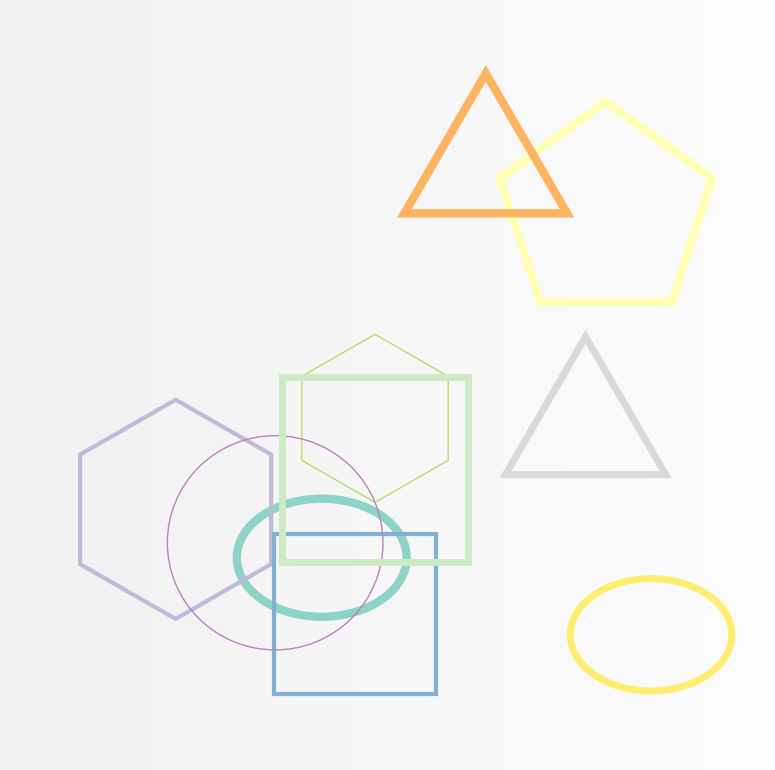[{"shape": "oval", "thickness": 3, "radius": 0.55, "center": [0.415, 0.276]}, {"shape": "pentagon", "thickness": 3, "radius": 0.72, "center": [0.782, 0.724]}, {"shape": "hexagon", "thickness": 1.5, "radius": 0.71, "center": [0.227, 0.339]}, {"shape": "square", "thickness": 1.5, "radius": 0.52, "center": [0.458, 0.203]}, {"shape": "triangle", "thickness": 3, "radius": 0.61, "center": [0.627, 0.784]}, {"shape": "hexagon", "thickness": 0.5, "radius": 0.55, "center": [0.484, 0.457]}, {"shape": "triangle", "thickness": 2.5, "radius": 0.6, "center": [0.756, 0.443]}, {"shape": "circle", "thickness": 0.5, "radius": 0.7, "center": [0.355, 0.295]}, {"shape": "square", "thickness": 2.5, "radius": 0.6, "center": [0.484, 0.39]}, {"shape": "oval", "thickness": 2.5, "radius": 0.52, "center": [0.84, 0.176]}]